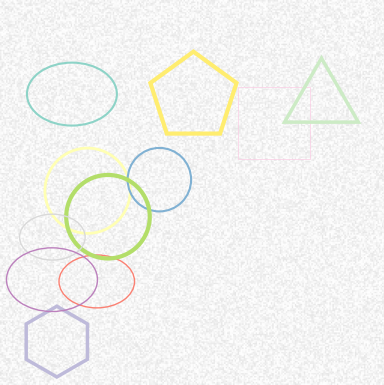[{"shape": "oval", "thickness": 1.5, "radius": 0.58, "center": [0.187, 0.756]}, {"shape": "circle", "thickness": 2, "radius": 0.55, "center": [0.227, 0.505]}, {"shape": "hexagon", "thickness": 2.5, "radius": 0.46, "center": [0.148, 0.113]}, {"shape": "oval", "thickness": 1, "radius": 0.49, "center": [0.251, 0.269]}, {"shape": "circle", "thickness": 1.5, "radius": 0.41, "center": [0.414, 0.533]}, {"shape": "circle", "thickness": 3, "radius": 0.54, "center": [0.28, 0.437]}, {"shape": "square", "thickness": 0.5, "radius": 0.47, "center": [0.712, 0.681]}, {"shape": "oval", "thickness": 1, "radius": 0.43, "center": [0.136, 0.384]}, {"shape": "oval", "thickness": 1, "radius": 0.59, "center": [0.135, 0.274]}, {"shape": "triangle", "thickness": 2.5, "radius": 0.55, "center": [0.835, 0.738]}, {"shape": "pentagon", "thickness": 3, "radius": 0.59, "center": [0.502, 0.748]}]